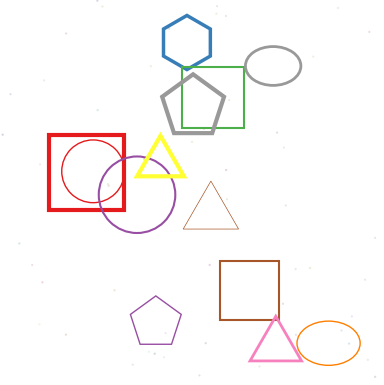[{"shape": "square", "thickness": 3, "radius": 0.48, "center": [0.225, 0.552]}, {"shape": "circle", "thickness": 1, "radius": 0.41, "center": [0.242, 0.555]}, {"shape": "hexagon", "thickness": 2.5, "radius": 0.35, "center": [0.486, 0.89]}, {"shape": "square", "thickness": 1.5, "radius": 0.4, "center": [0.553, 0.747]}, {"shape": "circle", "thickness": 1.5, "radius": 0.5, "center": [0.356, 0.494]}, {"shape": "pentagon", "thickness": 1, "radius": 0.35, "center": [0.405, 0.162]}, {"shape": "oval", "thickness": 1, "radius": 0.41, "center": [0.853, 0.109]}, {"shape": "triangle", "thickness": 3, "radius": 0.35, "center": [0.417, 0.577]}, {"shape": "square", "thickness": 1.5, "radius": 0.38, "center": [0.649, 0.245]}, {"shape": "triangle", "thickness": 0.5, "radius": 0.42, "center": [0.548, 0.447]}, {"shape": "triangle", "thickness": 2, "radius": 0.39, "center": [0.716, 0.101]}, {"shape": "oval", "thickness": 2, "radius": 0.36, "center": [0.709, 0.829]}, {"shape": "pentagon", "thickness": 3, "radius": 0.42, "center": [0.502, 0.723]}]